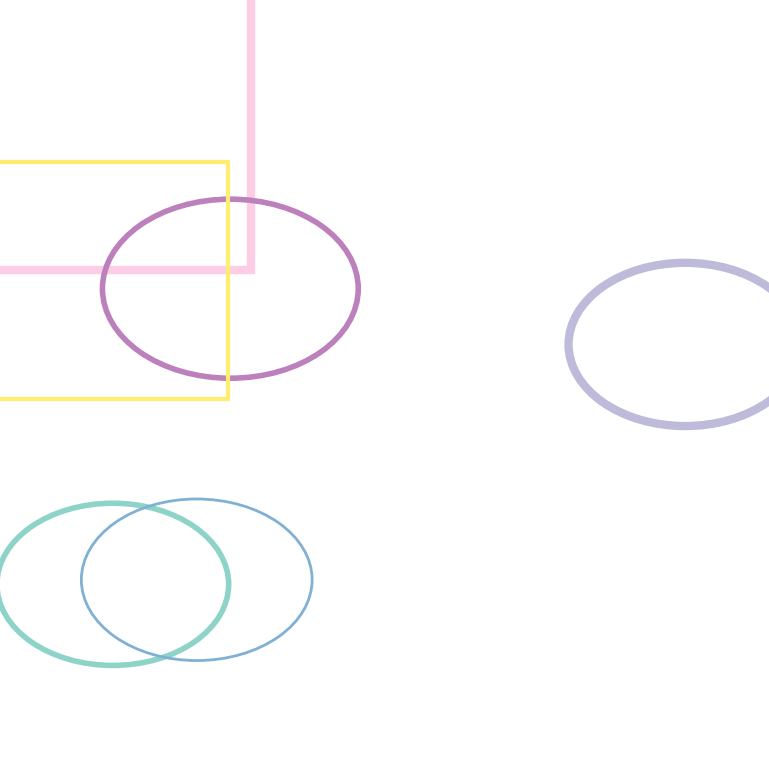[{"shape": "oval", "thickness": 2, "radius": 0.75, "center": [0.146, 0.241]}, {"shape": "oval", "thickness": 3, "radius": 0.76, "center": [0.89, 0.553]}, {"shape": "oval", "thickness": 1, "radius": 0.75, "center": [0.255, 0.247]}, {"shape": "square", "thickness": 3, "radius": 0.9, "center": [0.146, 0.829]}, {"shape": "oval", "thickness": 2, "radius": 0.83, "center": [0.299, 0.625]}, {"shape": "square", "thickness": 1.5, "radius": 0.77, "center": [0.142, 0.636]}]